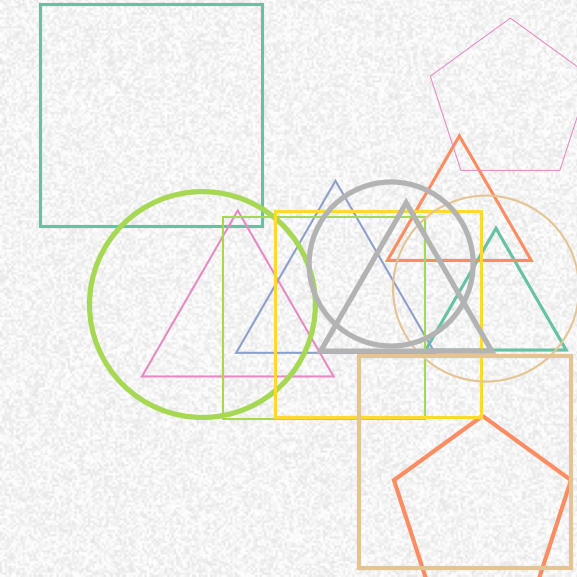[{"shape": "square", "thickness": 1.5, "radius": 0.96, "center": [0.262, 0.8]}, {"shape": "triangle", "thickness": 1.5, "radius": 0.7, "center": [0.859, 0.463]}, {"shape": "triangle", "thickness": 1.5, "radius": 0.72, "center": [0.795, 0.62]}, {"shape": "pentagon", "thickness": 2, "radius": 0.81, "center": [0.835, 0.118]}, {"shape": "triangle", "thickness": 1, "radius": 0.99, "center": [0.581, 0.487]}, {"shape": "pentagon", "thickness": 0.5, "radius": 0.73, "center": [0.884, 0.822]}, {"shape": "triangle", "thickness": 1, "radius": 0.96, "center": [0.412, 0.443]}, {"shape": "circle", "thickness": 2.5, "radius": 0.98, "center": [0.351, 0.472]}, {"shape": "square", "thickness": 1, "radius": 0.88, "center": [0.561, 0.448]}, {"shape": "square", "thickness": 1.5, "radius": 0.89, "center": [0.654, 0.455]}, {"shape": "square", "thickness": 2, "radius": 0.92, "center": [0.805, 0.199]}, {"shape": "circle", "thickness": 1, "radius": 0.81, "center": [0.842, 0.499]}, {"shape": "circle", "thickness": 2.5, "radius": 0.71, "center": [0.677, 0.542]}, {"shape": "triangle", "thickness": 2.5, "radius": 0.86, "center": [0.703, 0.477]}]